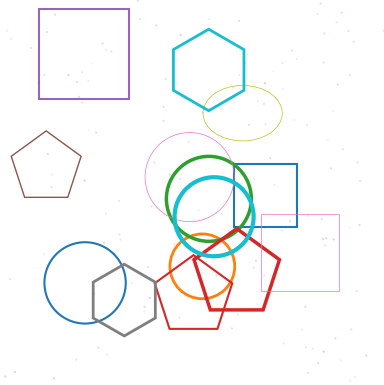[{"shape": "circle", "thickness": 1.5, "radius": 0.53, "center": [0.221, 0.265]}, {"shape": "square", "thickness": 1.5, "radius": 0.41, "center": [0.689, 0.491]}, {"shape": "circle", "thickness": 2, "radius": 0.42, "center": [0.526, 0.308]}, {"shape": "circle", "thickness": 2.5, "radius": 0.55, "center": [0.543, 0.484]}, {"shape": "pentagon", "thickness": 2.5, "radius": 0.58, "center": [0.615, 0.289]}, {"shape": "pentagon", "thickness": 1.5, "radius": 0.53, "center": [0.503, 0.231]}, {"shape": "square", "thickness": 1.5, "radius": 0.58, "center": [0.218, 0.859]}, {"shape": "pentagon", "thickness": 1, "radius": 0.48, "center": [0.12, 0.565]}, {"shape": "square", "thickness": 0.5, "radius": 0.5, "center": [0.779, 0.344]}, {"shape": "circle", "thickness": 0.5, "radius": 0.58, "center": [0.493, 0.54]}, {"shape": "hexagon", "thickness": 2, "radius": 0.47, "center": [0.323, 0.221]}, {"shape": "oval", "thickness": 0.5, "radius": 0.51, "center": [0.63, 0.706]}, {"shape": "hexagon", "thickness": 2, "radius": 0.53, "center": [0.542, 0.818]}, {"shape": "circle", "thickness": 3, "radius": 0.51, "center": [0.556, 0.437]}]